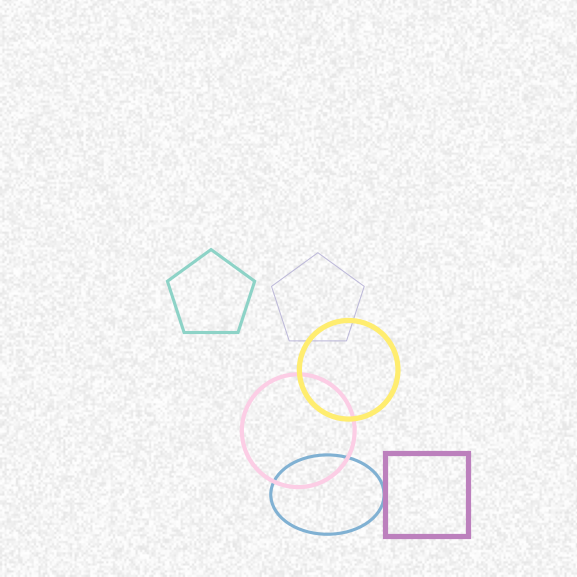[{"shape": "pentagon", "thickness": 1.5, "radius": 0.4, "center": [0.365, 0.488]}, {"shape": "pentagon", "thickness": 0.5, "radius": 0.42, "center": [0.55, 0.477]}, {"shape": "oval", "thickness": 1.5, "radius": 0.49, "center": [0.567, 0.143]}, {"shape": "circle", "thickness": 2, "radius": 0.49, "center": [0.516, 0.253]}, {"shape": "square", "thickness": 2.5, "radius": 0.36, "center": [0.739, 0.143]}, {"shape": "circle", "thickness": 2.5, "radius": 0.43, "center": [0.604, 0.359]}]